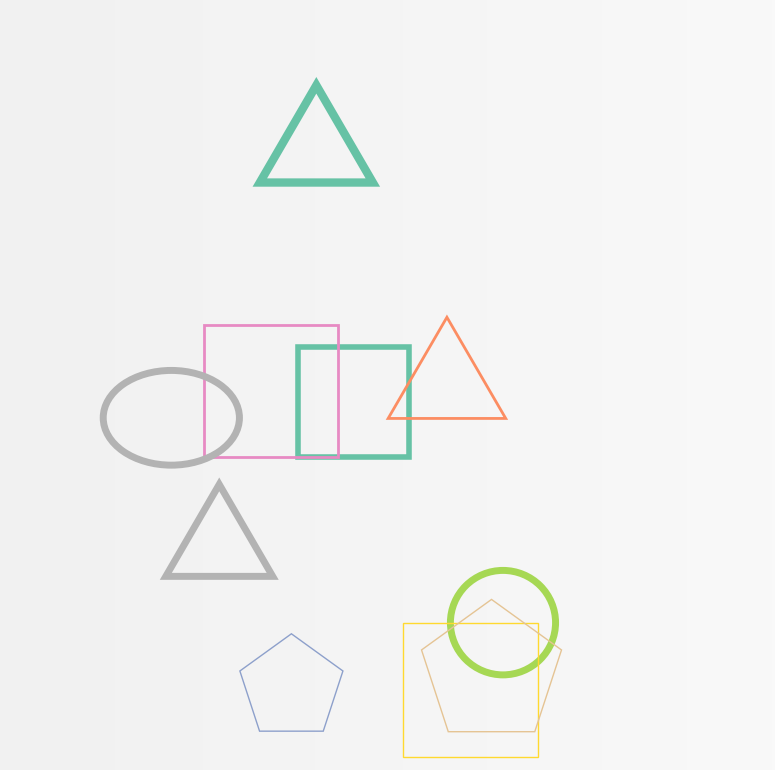[{"shape": "square", "thickness": 2, "radius": 0.36, "center": [0.456, 0.478]}, {"shape": "triangle", "thickness": 3, "radius": 0.42, "center": [0.408, 0.805]}, {"shape": "triangle", "thickness": 1, "radius": 0.44, "center": [0.577, 0.5]}, {"shape": "pentagon", "thickness": 0.5, "radius": 0.35, "center": [0.376, 0.107]}, {"shape": "square", "thickness": 1, "radius": 0.43, "center": [0.35, 0.492]}, {"shape": "circle", "thickness": 2.5, "radius": 0.34, "center": [0.649, 0.191]}, {"shape": "square", "thickness": 0.5, "radius": 0.44, "center": [0.607, 0.104]}, {"shape": "pentagon", "thickness": 0.5, "radius": 0.47, "center": [0.634, 0.127]}, {"shape": "triangle", "thickness": 2.5, "radius": 0.4, "center": [0.283, 0.291]}, {"shape": "oval", "thickness": 2.5, "radius": 0.44, "center": [0.221, 0.457]}]